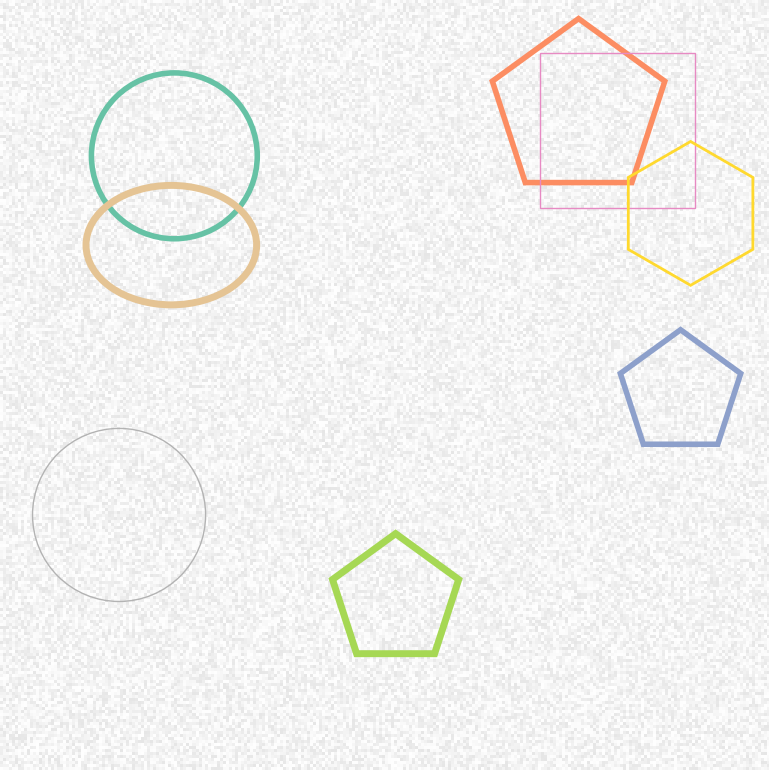[{"shape": "circle", "thickness": 2, "radius": 0.54, "center": [0.226, 0.798]}, {"shape": "pentagon", "thickness": 2, "radius": 0.59, "center": [0.751, 0.858]}, {"shape": "pentagon", "thickness": 2, "radius": 0.41, "center": [0.884, 0.49]}, {"shape": "square", "thickness": 0.5, "radius": 0.5, "center": [0.802, 0.83]}, {"shape": "pentagon", "thickness": 2.5, "radius": 0.43, "center": [0.514, 0.221]}, {"shape": "hexagon", "thickness": 1, "radius": 0.47, "center": [0.897, 0.723]}, {"shape": "oval", "thickness": 2.5, "radius": 0.55, "center": [0.223, 0.682]}, {"shape": "circle", "thickness": 0.5, "radius": 0.56, "center": [0.155, 0.331]}]